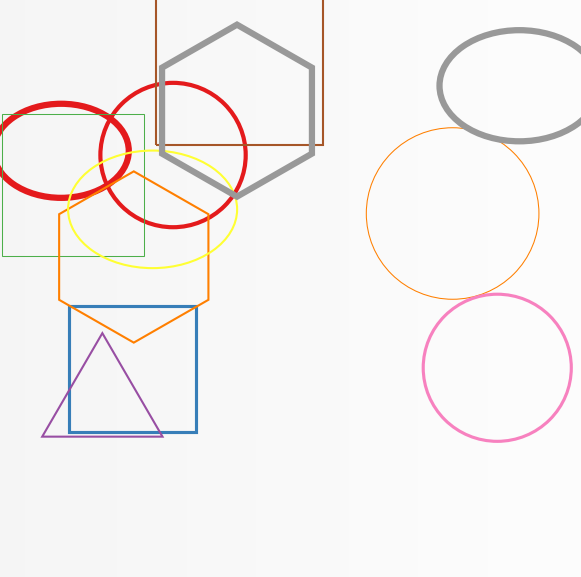[{"shape": "oval", "thickness": 3, "radius": 0.58, "center": [0.105, 0.738]}, {"shape": "circle", "thickness": 2, "radius": 0.63, "center": [0.298, 0.731]}, {"shape": "square", "thickness": 1.5, "radius": 0.55, "center": [0.228, 0.36]}, {"shape": "square", "thickness": 0.5, "radius": 0.61, "center": [0.125, 0.679]}, {"shape": "triangle", "thickness": 1, "radius": 0.6, "center": [0.176, 0.303]}, {"shape": "hexagon", "thickness": 1, "radius": 0.74, "center": [0.23, 0.554]}, {"shape": "circle", "thickness": 0.5, "radius": 0.74, "center": [0.779, 0.629]}, {"shape": "oval", "thickness": 1, "radius": 0.73, "center": [0.263, 0.637]}, {"shape": "square", "thickness": 1, "radius": 0.72, "center": [0.412, 0.892]}, {"shape": "circle", "thickness": 1.5, "radius": 0.64, "center": [0.855, 0.362]}, {"shape": "oval", "thickness": 3, "radius": 0.69, "center": [0.894, 0.851]}, {"shape": "hexagon", "thickness": 3, "radius": 0.74, "center": [0.408, 0.808]}]